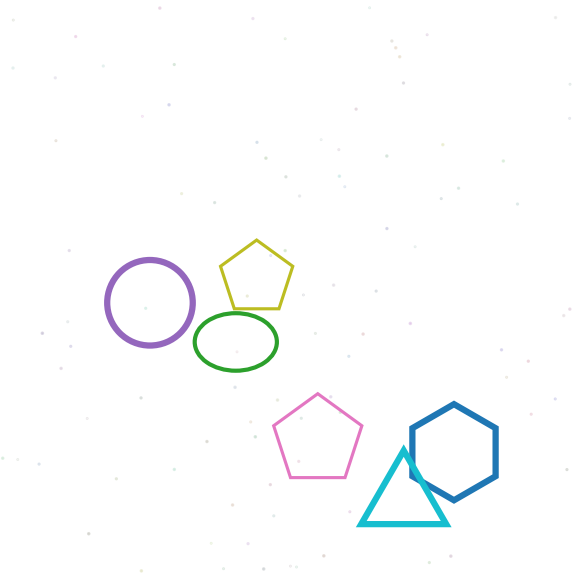[{"shape": "hexagon", "thickness": 3, "radius": 0.42, "center": [0.786, 0.216]}, {"shape": "oval", "thickness": 2, "radius": 0.36, "center": [0.408, 0.407]}, {"shape": "circle", "thickness": 3, "radius": 0.37, "center": [0.26, 0.475]}, {"shape": "pentagon", "thickness": 1.5, "radius": 0.4, "center": [0.55, 0.237]}, {"shape": "pentagon", "thickness": 1.5, "radius": 0.33, "center": [0.444, 0.518]}, {"shape": "triangle", "thickness": 3, "radius": 0.42, "center": [0.699, 0.134]}]